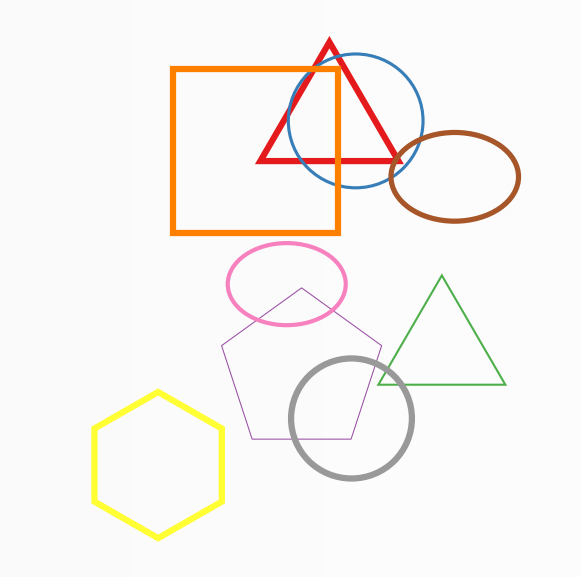[{"shape": "triangle", "thickness": 3, "radius": 0.69, "center": [0.567, 0.789]}, {"shape": "circle", "thickness": 1.5, "radius": 0.58, "center": [0.612, 0.79]}, {"shape": "triangle", "thickness": 1, "radius": 0.63, "center": [0.76, 0.396]}, {"shape": "pentagon", "thickness": 0.5, "radius": 0.72, "center": [0.519, 0.356]}, {"shape": "square", "thickness": 3, "radius": 0.71, "center": [0.439, 0.738]}, {"shape": "hexagon", "thickness": 3, "radius": 0.63, "center": [0.272, 0.194]}, {"shape": "oval", "thickness": 2.5, "radius": 0.55, "center": [0.782, 0.693]}, {"shape": "oval", "thickness": 2, "radius": 0.51, "center": [0.493, 0.507]}, {"shape": "circle", "thickness": 3, "radius": 0.52, "center": [0.605, 0.275]}]